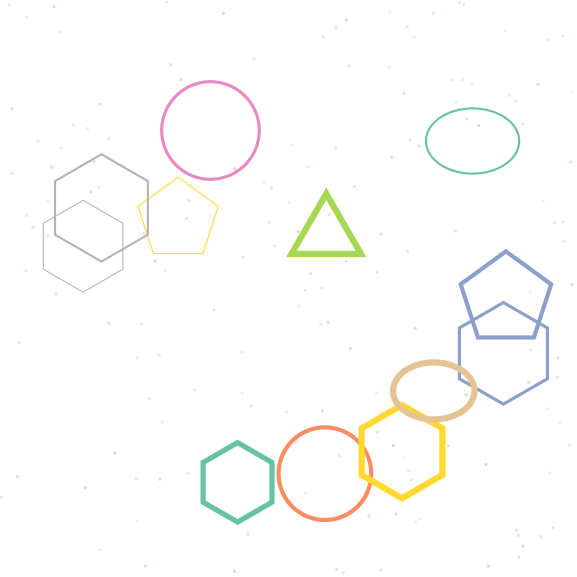[{"shape": "hexagon", "thickness": 2.5, "radius": 0.34, "center": [0.411, 0.164]}, {"shape": "oval", "thickness": 1, "radius": 0.4, "center": [0.818, 0.755]}, {"shape": "circle", "thickness": 2, "radius": 0.4, "center": [0.563, 0.179]}, {"shape": "pentagon", "thickness": 2, "radius": 0.41, "center": [0.876, 0.481]}, {"shape": "hexagon", "thickness": 1.5, "radius": 0.44, "center": [0.872, 0.387]}, {"shape": "circle", "thickness": 1.5, "radius": 0.42, "center": [0.364, 0.773]}, {"shape": "triangle", "thickness": 3, "radius": 0.35, "center": [0.565, 0.594]}, {"shape": "hexagon", "thickness": 3, "radius": 0.4, "center": [0.696, 0.217]}, {"shape": "pentagon", "thickness": 0.5, "radius": 0.37, "center": [0.308, 0.619]}, {"shape": "oval", "thickness": 3, "radius": 0.35, "center": [0.751, 0.322]}, {"shape": "hexagon", "thickness": 1, "radius": 0.46, "center": [0.176, 0.639]}, {"shape": "hexagon", "thickness": 0.5, "radius": 0.4, "center": [0.144, 0.573]}]